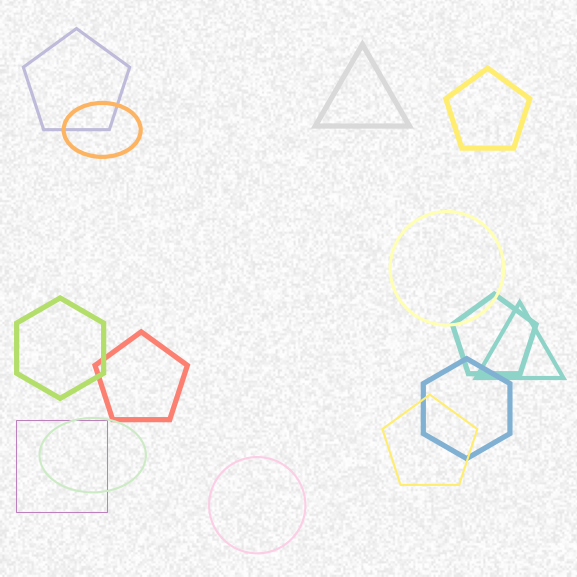[{"shape": "pentagon", "thickness": 2.5, "radius": 0.38, "center": [0.856, 0.414]}, {"shape": "triangle", "thickness": 2, "radius": 0.44, "center": [0.9, 0.388]}, {"shape": "circle", "thickness": 1.5, "radius": 0.49, "center": [0.774, 0.535]}, {"shape": "pentagon", "thickness": 1.5, "radius": 0.48, "center": [0.132, 0.853]}, {"shape": "pentagon", "thickness": 2.5, "radius": 0.42, "center": [0.245, 0.34]}, {"shape": "hexagon", "thickness": 2.5, "radius": 0.43, "center": [0.808, 0.292]}, {"shape": "oval", "thickness": 2, "radius": 0.33, "center": [0.177, 0.774]}, {"shape": "hexagon", "thickness": 2.5, "radius": 0.43, "center": [0.104, 0.396]}, {"shape": "circle", "thickness": 1, "radius": 0.42, "center": [0.445, 0.124]}, {"shape": "triangle", "thickness": 2.5, "radius": 0.47, "center": [0.628, 0.828]}, {"shape": "square", "thickness": 0.5, "radius": 0.4, "center": [0.106, 0.192]}, {"shape": "oval", "thickness": 1, "radius": 0.46, "center": [0.161, 0.211]}, {"shape": "pentagon", "thickness": 1, "radius": 0.43, "center": [0.744, 0.229]}, {"shape": "pentagon", "thickness": 2.5, "radius": 0.38, "center": [0.845, 0.805]}]